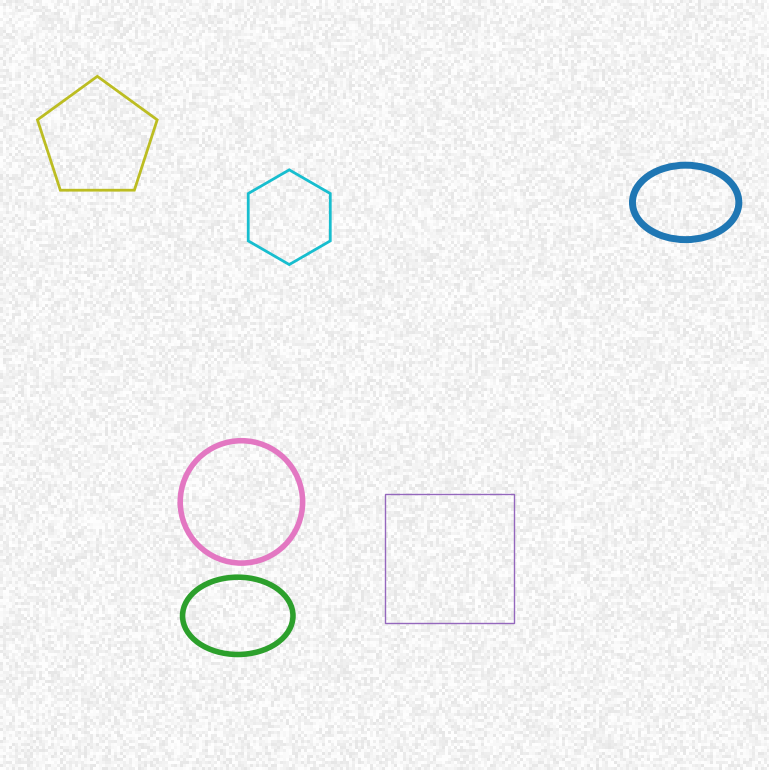[{"shape": "oval", "thickness": 2.5, "radius": 0.35, "center": [0.89, 0.737]}, {"shape": "oval", "thickness": 2, "radius": 0.36, "center": [0.309, 0.2]}, {"shape": "square", "thickness": 0.5, "radius": 0.42, "center": [0.583, 0.274]}, {"shape": "circle", "thickness": 2, "radius": 0.4, "center": [0.314, 0.348]}, {"shape": "pentagon", "thickness": 1, "radius": 0.41, "center": [0.126, 0.819]}, {"shape": "hexagon", "thickness": 1, "radius": 0.31, "center": [0.376, 0.718]}]